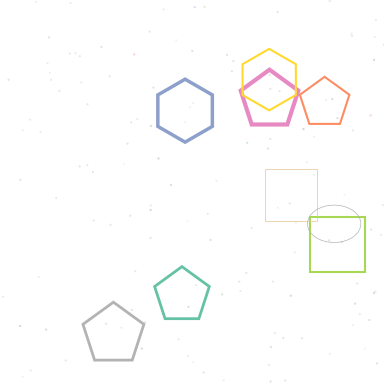[{"shape": "pentagon", "thickness": 2, "radius": 0.37, "center": [0.473, 0.233]}, {"shape": "pentagon", "thickness": 1.5, "radius": 0.34, "center": [0.843, 0.733]}, {"shape": "hexagon", "thickness": 2.5, "radius": 0.41, "center": [0.481, 0.713]}, {"shape": "pentagon", "thickness": 3, "radius": 0.39, "center": [0.7, 0.74]}, {"shape": "square", "thickness": 1.5, "radius": 0.36, "center": [0.877, 0.365]}, {"shape": "hexagon", "thickness": 1.5, "radius": 0.4, "center": [0.699, 0.793]}, {"shape": "square", "thickness": 0.5, "radius": 0.34, "center": [0.756, 0.494]}, {"shape": "oval", "thickness": 0.5, "radius": 0.35, "center": [0.868, 0.419]}, {"shape": "pentagon", "thickness": 2, "radius": 0.42, "center": [0.295, 0.132]}]